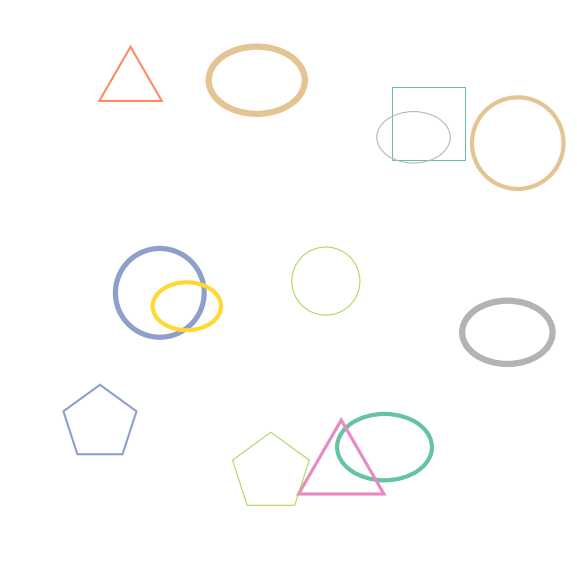[{"shape": "square", "thickness": 0.5, "radius": 0.32, "center": [0.742, 0.786]}, {"shape": "oval", "thickness": 2, "radius": 0.41, "center": [0.666, 0.225]}, {"shape": "triangle", "thickness": 1, "radius": 0.31, "center": [0.226, 0.856]}, {"shape": "circle", "thickness": 2.5, "radius": 0.38, "center": [0.277, 0.492]}, {"shape": "pentagon", "thickness": 1, "radius": 0.33, "center": [0.173, 0.266]}, {"shape": "triangle", "thickness": 1.5, "radius": 0.43, "center": [0.591, 0.186]}, {"shape": "circle", "thickness": 0.5, "radius": 0.29, "center": [0.564, 0.512]}, {"shape": "pentagon", "thickness": 0.5, "radius": 0.35, "center": [0.469, 0.181]}, {"shape": "oval", "thickness": 2, "radius": 0.3, "center": [0.324, 0.469]}, {"shape": "oval", "thickness": 3, "radius": 0.42, "center": [0.445, 0.86]}, {"shape": "circle", "thickness": 2, "radius": 0.4, "center": [0.897, 0.751]}, {"shape": "oval", "thickness": 3, "radius": 0.39, "center": [0.879, 0.424]}, {"shape": "oval", "thickness": 0.5, "radius": 0.32, "center": [0.716, 0.761]}]